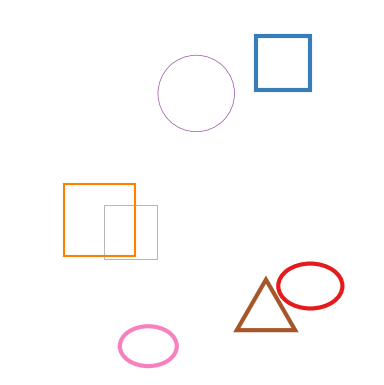[{"shape": "oval", "thickness": 3, "radius": 0.42, "center": [0.806, 0.257]}, {"shape": "square", "thickness": 3, "radius": 0.35, "center": [0.735, 0.836]}, {"shape": "circle", "thickness": 0.5, "radius": 0.5, "center": [0.51, 0.757]}, {"shape": "square", "thickness": 1.5, "radius": 0.46, "center": [0.258, 0.428]}, {"shape": "triangle", "thickness": 3, "radius": 0.44, "center": [0.691, 0.186]}, {"shape": "oval", "thickness": 3, "radius": 0.37, "center": [0.385, 0.101]}, {"shape": "square", "thickness": 0.5, "radius": 0.35, "center": [0.339, 0.397]}]